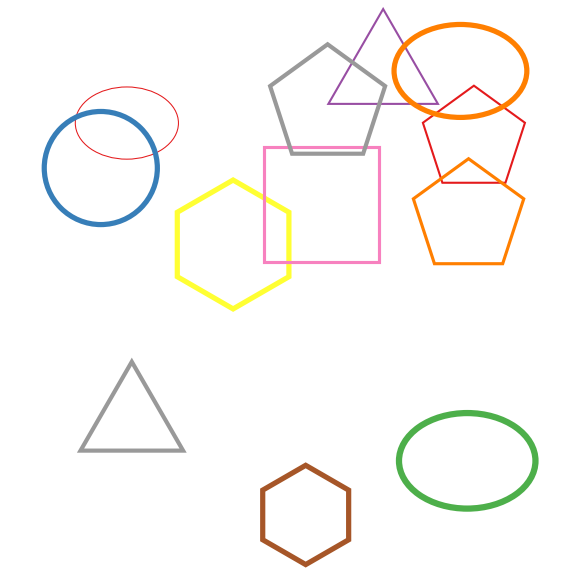[{"shape": "pentagon", "thickness": 1, "radius": 0.46, "center": [0.821, 0.758]}, {"shape": "oval", "thickness": 0.5, "radius": 0.45, "center": [0.22, 0.786]}, {"shape": "circle", "thickness": 2.5, "radius": 0.49, "center": [0.175, 0.708]}, {"shape": "oval", "thickness": 3, "radius": 0.59, "center": [0.809, 0.201]}, {"shape": "triangle", "thickness": 1, "radius": 0.55, "center": [0.663, 0.874]}, {"shape": "pentagon", "thickness": 1.5, "radius": 0.5, "center": [0.811, 0.624]}, {"shape": "oval", "thickness": 2.5, "radius": 0.57, "center": [0.797, 0.876]}, {"shape": "hexagon", "thickness": 2.5, "radius": 0.56, "center": [0.404, 0.576]}, {"shape": "hexagon", "thickness": 2.5, "radius": 0.43, "center": [0.529, 0.107]}, {"shape": "square", "thickness": 1.5, "radius": 0.5, "center": [0.557, 0.645]}, {"shape": "pentagon", "thickness": 2, "radius": 0.52, "center": [0.567, 0.818]}, {"shape": "triangle", "thickness": 2, "radius": 0.51, "center": [0.228, 0.27]}]